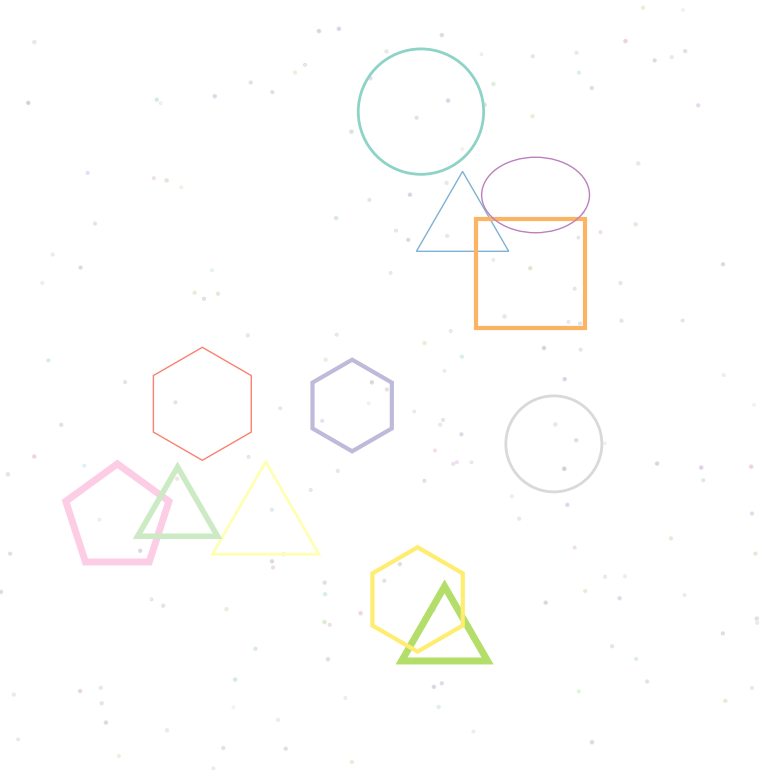[{"shape": "circle", "thickness": 1, "radius": 0.41, "center": [0.547, 0.855]}, {"shape": "triangle", "thickness": 1, "radius": 0.4, "center": [0.345, 0.32]}, {"shape": "hexagon", "thickness": 1.5, "radius": 0.3, "center": [0.457, 0.473]}, {"shape": "hexagon", "thickness": 0.5, "radius": 0.37, "center": [0.263, 0.476]}, {"shape": "triangle", "thickness": 0.5, "radius": 0.35, "center": [0.601, 0.708]}, {"shape": "square", "thickness": 1.5, "radius": 0.35, "center": [0.689, 0.645]}, {"shape": "triangle", "thickness": 2.5, "radius": 0.32, "center": [0.577, 0.174]}, {"shape": "pentagon", "thickness": 2.5, "radius": 0.35, "center": [0.152, 0.327]}, {"shape": "circle", "thickness": 1, "radius": 0.31, "center": [0.719, 0.424]}, {"shape": "oval", "thickness": 0.5, "radius": 0.35, "center": [0.696, 0.747]}, {"shape": "triangle", "thickness": 2, "radius": 0.3, "center": [0.231, 0.334]}, {"shape": "hexagon", "thickness": 1.5, "radius": 0.34, "center": [0.542, 0.222]}]